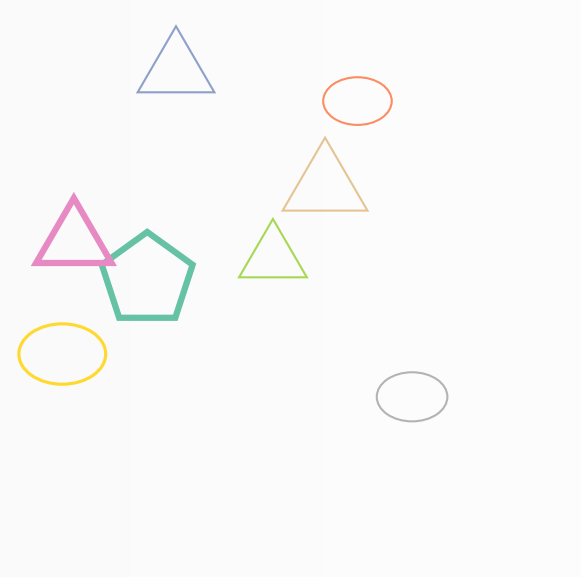[{"shape": "pentagon", "thickness": 3, "radius": 0.41, "center": [0.253, 0.515]}, {"shape": "oval", "thickness": 1, "radius": 0.29, "center": [0.615, 0.824]}, {"shape": "triangle", "thickness": 1, "radius": 0.38, "center": [0.303, 0.877]}, {"shape": "triangle", "thickness": 3, "radius": 0.37, "center": [0.127, 0.581]}, {"shape": "triangle", "thickness": 1, "radius": 0.34, "center": [0.47, 0.553]}, {"shape": "oval", "thickness": 1.5, "radius": 0.37, "center": [0.107, 0.386]}, {"shape": "triangle", "thickness": 1, "radius": 0.42, "center": [0.559, 0.677]}, {"shape": "oval", "thickness": 1, "radius": 0.3, "center": [0.709, 0.312]}]